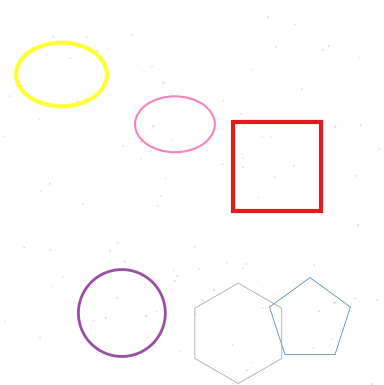[{"shape": "square", "thickness": 3, "radius": 0.57, "center": [0.719, 0.568]}, {"shape": "pentagon", "thickness": 0.5, "radius": 0.55, "center": [0.805, 0.168]}, {"shape": "circle", "thickness": 2, "radius": 0.56, "center": [0.317, 0.187]}, {"shape": "oval", "thickness": 3, "radius": 0.59, "center": [0.16, 0.806]}, {"shape": "oval", "thickness": 1.5, "radius": 0.52, "center": [0.454, 0.677]}, {"shape": "hexagon", "thickness": 0.5, "radius": 0.65, "center": [0.619, 0.134]}]